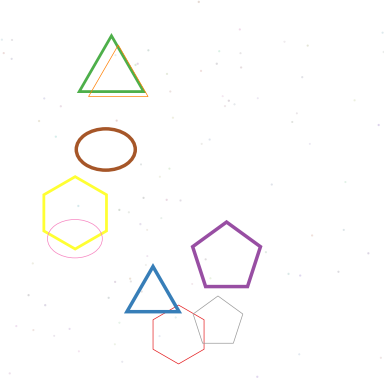[{"shape": "hexagon", "thickness": 0.5, "radius": 0.38, "center": [0.464, 0.131]}, {"shape": "triangle", "thickness": 2.5, "radius": 0.39, "center": [0.397, 0.23]}, {"shape": "triangle", "thickness": 2, "radius": 0.48, "center": [0.29, 0.81]}, {"shape": "pentagon", "thickness": 2.5, "radius": 0.46, "center": [0.588, 0.331]}, {"shape": "triangle", "thickness": 0.5, "radius": 0.45, "center": [0.307, 0.794]}, {"shape": "hexagon", "thickness": 2, "radius": 0.47, "center": [0.195, 0.447]}, {"shape": "oval", "thickness": 2.5, "radius": 0.38, "center": [0.275, 0.612]}, {"shape": "oval", "thickness": 0.5, "radius": 0.36, "center": [0.195, 0.38]}, {"shape": "pentagon", "thickness": 0.5, "radius": 0.34, "center": [0.566, 0.163]}]